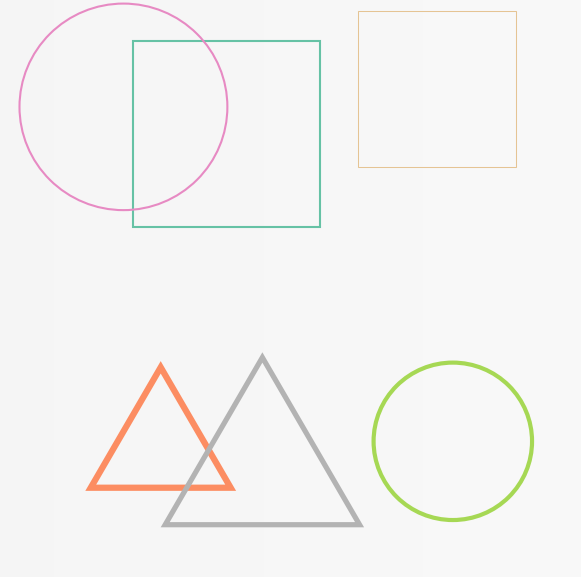[{"shape": "square", "thickness": 1, "radius": 0.8, "center": [0.39, 0.767]}, {"shape": "triangle", "thickness": 3, "radius": 0.69, "center": [0.276, 0.224]}, {"shape": "circle", "thickness": 1, "radius": 0.89, "center": [0.212, 0.814]}, {"shape": "circle", "thickness": 2, "radius": 0.68, "center": [0.779, 0.235]}, {"shape": "square", "thickness": 0.5, "radius": 0.68, "center": [0.752, 0.845]}, {"shape": "triangle", "thickness": 2.5, "radius": 0.97, "center": [0.451, 0.187]}]